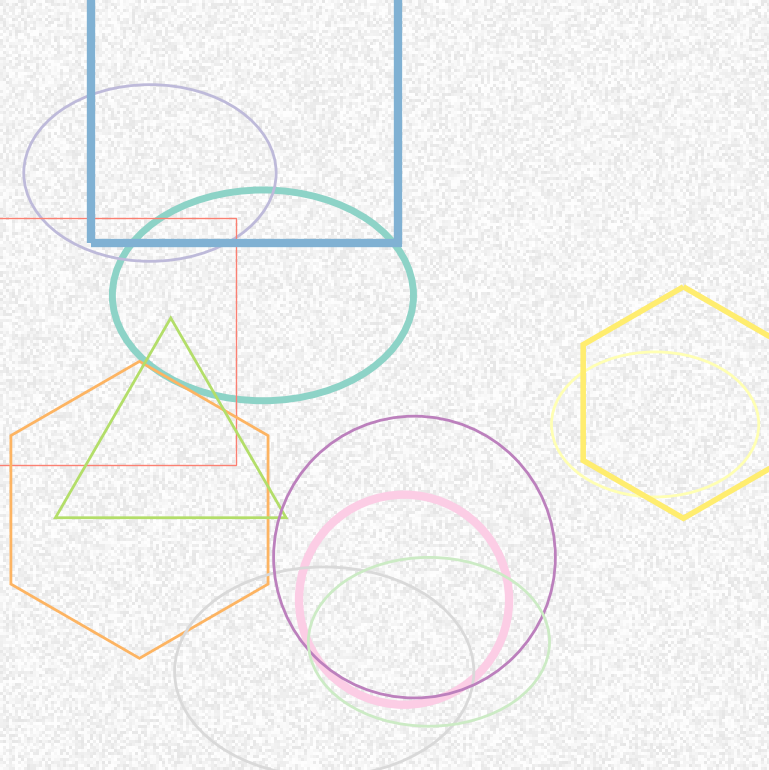[{"shape": "oval", "thickness": 2.5, "radius": 0.98, "center": [0.341, 0.616]}, {"shape": "oval", "thickness": 1, "radius": 0.67, "center": [0.851, 0.449]}, {"shape": "oval", "thickness": 1, "radius": 0.82, "center": [0.195, 0.775]}, {"shape": "square", "thickness": 0.5, "radius": 0.8, "center": [0.146, 0.556]}, {"shape": "square", "thickness": 3, "radius": 1.0, "center": [0.317, 0.884]}, {"shape": "hexagon", "thickness": 1, "radius": 0.96, "center": [0.181, 0.338]}, {"shape": "triangle", "thickness": 1, "radius": 0.86, "center": [0.222, 0.414]}, {"shape": "circle", "thickness": 3, "radius": 0.68, "center": [0.525, 0.221]}, {"shape": "oval", "thickness": 1, "radius": 0.97, "center": [0.421, 0.128]}, {"shape": "circle", "thickness": 1, "radius": 0.91, "center": [0.538, 0.277]}, {"shape": "oval", "thickness": 1, "radius": 0.78, "center": [0.557, 0.166]}, {"shape": "hexagon", "thickness": 2, "radius": 0.75, "center": [0.888, 0.477]}]